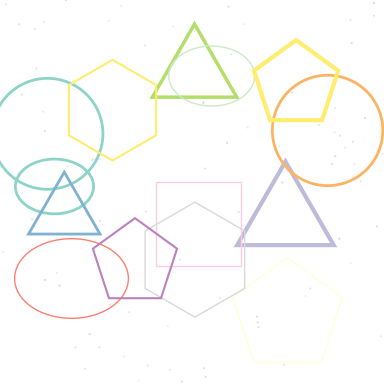[{"shape": "circle", "thickness": 2, "radius": 0.72, "center": [0.123, 0.652]}, {"shape": "oval", "thickness": 2, "radius": 0.51, "center": [0.142, 0.516]}, {"shape": "pentagon", "thickness": 0.5, "radius": 0.75, "center": [0.747, 0.181]}, {"shape": "triangle", "thickness": 3, "radius": 0.72, "center": [0.741, 0.436]}, {"shape": "oval", "thickness": 1, "radius": 0.74, "center": [0.186, 0.277]}, {"shape": "triangle", "thickness": 2, "radius": 0.54, "center": [0.167, 0.446]}, {"shape": "circle", "thickness": 2, "radius": 0.72, "center": [0.851, 0.661]}, {"shape": "triangle", "thickness": 2.5, "radius": 0.63, "center": [0.505, 0.811]}, {"shape": "square", "thickness": 1, "radius": 0.55, "center": [0.516, 0.418]}, {"shape": "hexagon", "thickness": 1, "radius": 0.75, "center": [0.506, 0.326]}, {"shape": "pentagon", "thickness": 1.5, "radius": 0.57, "center": [0.351, 0.318]}, {"shape": "oval", "thickness": 1, "radius": 0.56, "center": [0.55, 0.803]}, {"shape": "hexagon", "thickness": 1.5, "radius": 0.65, "center": [0.292, 0.714]}, {"shape": "pentagon", "thickness": 3, "radius": 0.57, "center": [0.769, 0.781]}]